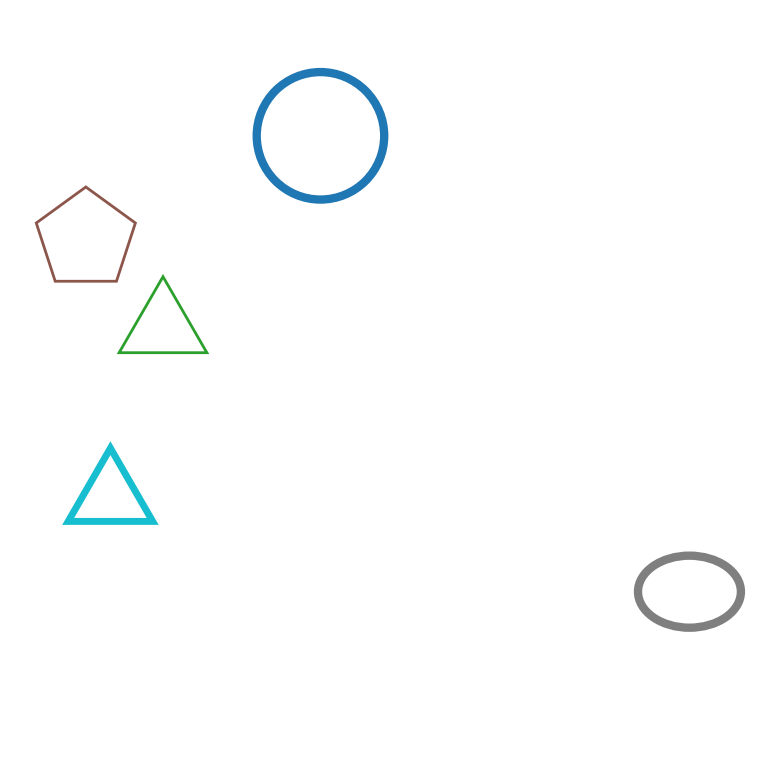[{"shape": "circle", "thickness": 3, "radius": 0.41, "center": [0.416, 0.824]}, {"shape": "triangle", "thickness": 1, "radius": 0.33, "center": [0.212, 0.575]}, {"shape": "pentagon", "thickness": 1, "radius": 0.34, "center": [0.111, 0.689]}, {"shape": "oval", "thickness": 3, "radius": 0.33, "center": [0.895, 0.232]}, {"shape": "triangle", "thickness": 2.5, "radius": 0.32, "center": [0.143, 0.355]}]